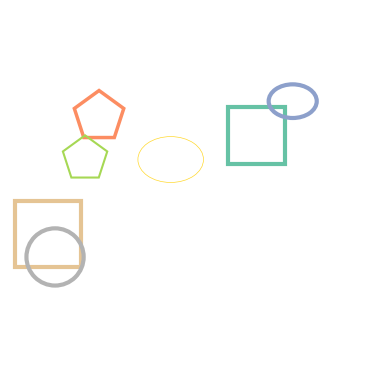[{"shape": "square", "thickness": 3, "radius": 0.37, "center": [0.667, 0.649]}, {"shape": "pentagon", "thickness": 2.5, "radius": 0.34, "center": [0.257, 0.697]}, {"shape": "oval", "thickness": 3, "radius": 0.31, "center": [0.76, 0.737]}, {"shape": "pentagon", "thickness": 1.5, "radius": 0.3, "center": [0.221, 0.588]}, {"shape": "oval", "thickness": 0.5, "radius": 0.43, "center": [0.443, 0.586]}, {"shape": "square", "thickness": 3, "radius": 0.43, "center": [0.124, 0.391]}, {"shape": "circle", "thickness": 3, "radius": 0.37, "center": [0.143, 0.333]}]